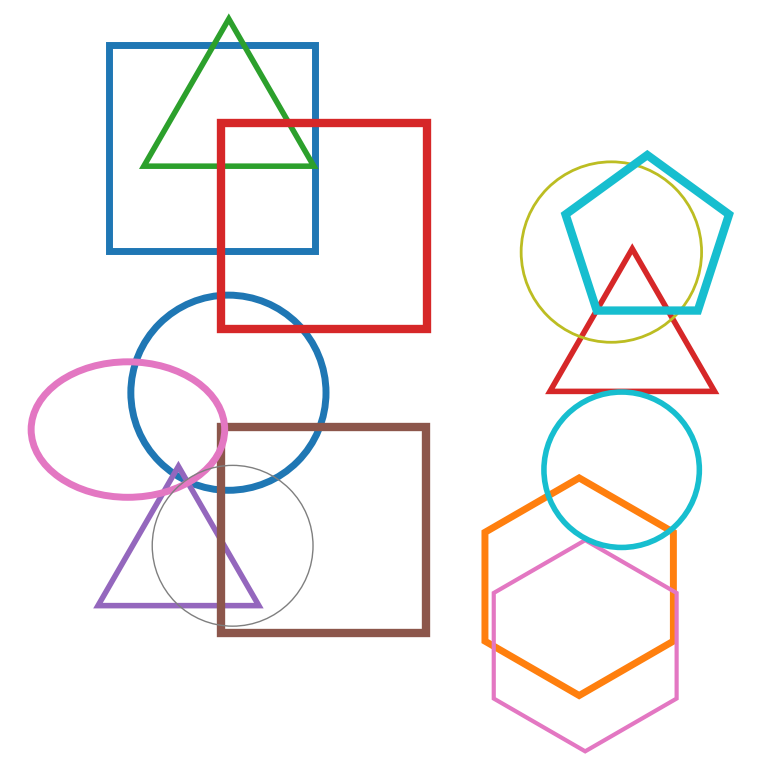[{"shape": "circle", "thickness": 2.5, "radius": 0.63, "center": [0.297, 0.49]}, {"shape": "square", "thickness": 2.5, "radius": 0.67, "center": [0.276, 0.808]}, {"shape": "hexagon", "thickness": 2.5, "radius": 0.71, "center": [0.752, 0.238]}, {"shape": "triangle", "thickness": 2, "radius": 0.64, "center": [0.297, 0.848]}, {"shape": "square", "thickness": 3, "radius": 0.67, "center": [0.421, 0.706]}, {"shape": "triangle", "thickness": 2, "radius": 0.62, "center": [0.821, 0.553]}, {"shape": "triangle", "thickness": 2, "radius": 0.6, "center": [0.232, 0.274]}, {"shape": "square", "thickness": 3, "radius": 0.67, "center": [0.42, 0.312]}, {"shape": "oval", "thickness": 2.5, "radius": 0.63, "center": [0.166, 0.442]}, {"shape": "hexagon", "thickness": 1.5, "radius": 0.69, "center": [0.76, 0.161]}, {"shape": "circle", "thickness": 0.5, "radius": 0.52, "center": [0.302, 0.291]}, {"shape": "circle", "thickness": 1, "radius": 0.59, "center": [0.794, 0.673]}, {"shape": "pentagon", "thickness": 3, "radius": 0.56, "center": [0.841, 0.687]}, {"shape": "circle", "thickness": 2, "radius": 0.5, "center": [0.807, 0.39]}]